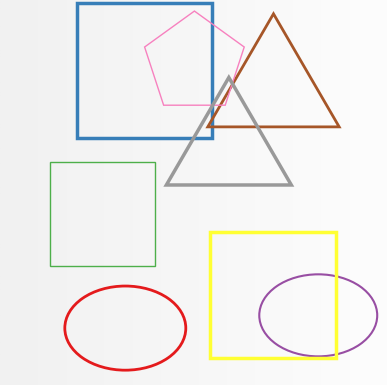[{"shape": "oval", "thickness": 2, "radius": 0.78, "center": [0.323, 0.148]}, {"shape": "square", "thickness": 2.5, "radius": 0.88, "center": [0.373, 0.817]}, {"shape": "square", "thickness": 1, "radius": 0.67, "center": [0.265, 0.444]}, {"shape": "oval", "thickness": 1.5, "radius": 0.76, "center": [0.821, 0.181]}, {"shape": "square", "thickness": 2.5, "radius": 0.82, "center": [0.705, 0.234]}, {"shape": "triangle", "thickness": 2, "radius": 0.98, "center": [0.706, 0.768]}, {"shape": "pentagon", "thickness": 1, "radius": 0.68, "center": [0.502, 0.836]}, {"shape": "triangle", "thickness": 2.5, "radius": 0.93, "center": [0.591, 0.613]}]